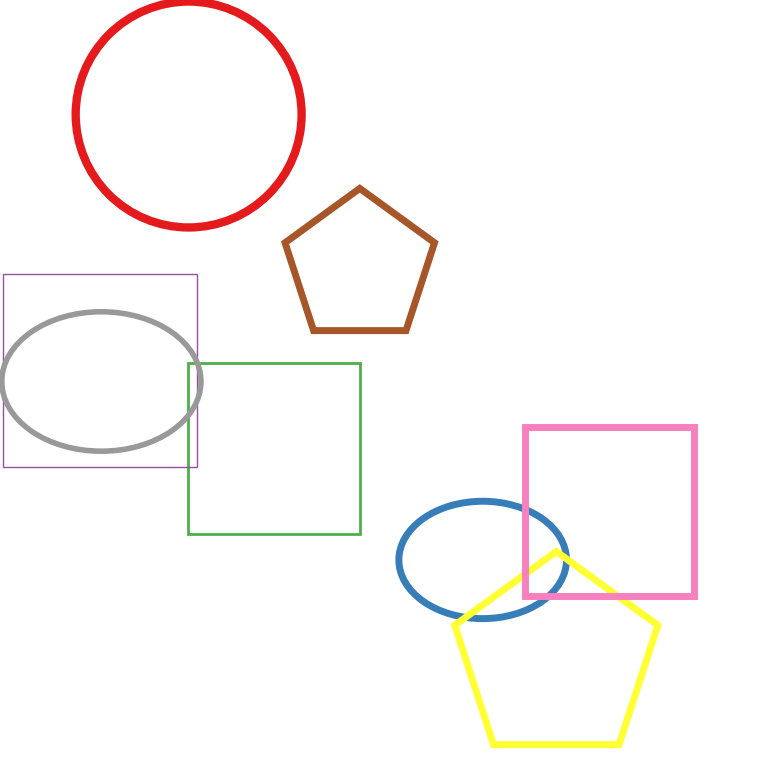[{"shape": "circle", "thickness": 3, "radius": 0.73, "center": [0.245, 0.851]}, {"shape": "oval", "thickness": 2.5, "radius": 0.54, "center": [0.627, 0.273]}, {"shape": "square", "thickness": 1, "radius": 0.56, "center": [0.356, 0.418]}, {"shape": "square", "thickness": 0.5, "radius": 0.63, "center": [0.13, 0.519]}, {"shape": "pentagon", "thickness": 2.5, "radius": 0.69, "center": [0.722, 0.145]}, {"shape": "pentagon", "thickness": 2.5, "radius": 0.51, "center": [0.467, 0.653]}, {"shape": "square", "thickness": 2.5, "radius": 0.55, "center": [0.792, 0.336]}, {"shape": "oval", "thickness": 2, "radius": 0.65, "center": [0.132, 0.505]}]